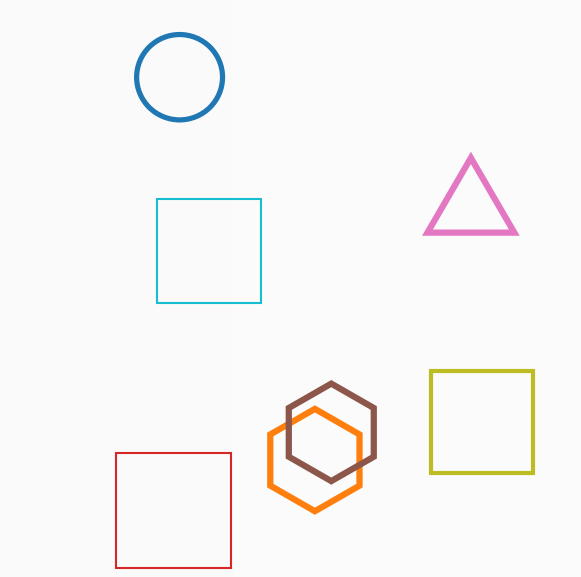[{"shape": "circle", "thickness": 2.5, "radius": 0.37, "center": [0.309, 0.865]}, {"shape": "hexagon", "thickness": 3, "radius": 0.44, "center": [0.542, 0.203]}, {"shape": "square", "thickness": 1, "radius": 0.5, "center": [0.298, 0.115]}, {"shape": "hexagon", "thickness": 3, "radius": 0.42, "center": [0.57, 0.25]}, {"shape": "triangle", "thickness": 3, "radius": 0.43, "center": [0.81, 0.639]}, {"shape": "square", "thickness": 2, "radius": 0.44, "center": [0.829, 0.268]}, {"shape": "square", "thickness": 1, "radius": 0.45, "center": [0.359, 0.565]}]